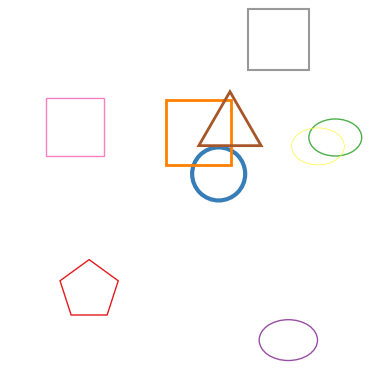[{"shape": "pentagon", "thickness": 1, "radius": 0.4, "center": [0.232, 0.246]}, {"shape": "circle", "thickness": 3, "radius": 0.34, "center": [0.568, 0.548]}, {"shape": "oval", "thickness": 1, "radius": 0.34, "center": [0.871, 0.643]}, {"shape": "oval", "thickness": 1, "radius": 0.38, "center": [0.749, 0.117]}, {"shape": "square", "thickness": 2, "radius": 0.42, "center": [0.516, 0.656]}, {"shape": "oval", "thickness": 0.5, "radius": 0.34, "center": [0.826, 0.62]}, {"shape": "triangle", "thickness": 2, "radius": 0.47, "center": [0.597, 0.668]}, {"shape": "square", "thickness": 1, "radius": 0.38, "center": [0.195, 0.669]}, {"shape": "square", "thickness": 1.5, "radius": 0.4, "center": [0.723, 0.898]}]